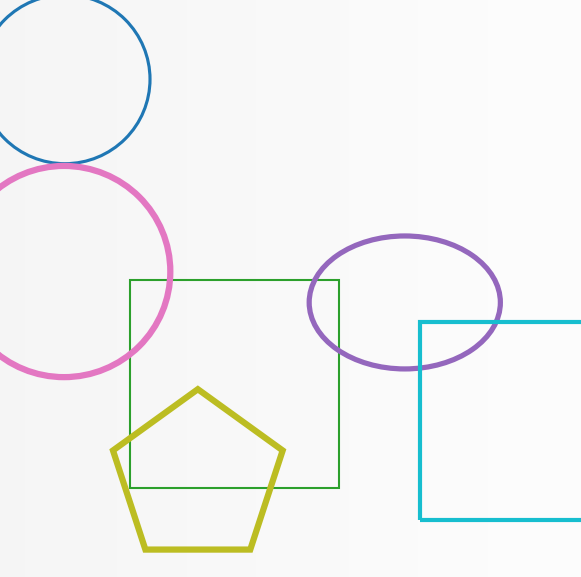[{"shape": "circle", "thickness": 1.5, "radius": 0.73, "center": [0.112, 0.862]}, {"shape": "square", "thickness": 1, "radius": 0.9, "center": [0.403, 0.334]}, {"shape": "oval", "thickness": 2.5, "radius": 0.82, "center": [0.696, 0.475]}, {"shape": "circle", "thickness": 3, "radius": 0.91, "center": [0.11, 0.529]}, {"shape": "pentagon", "thickness": 3, "radius": 0.77, "center": [0.34, 0.172]}, {"shape": "square", "thickness": 2, "radius": 0.86, "center": [0.895, 0.271]}]